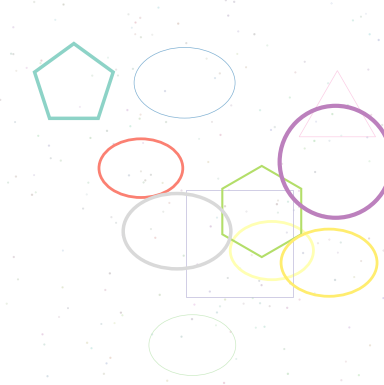[{"shape": "pentagon", "thickness": 2.5, "radius": 0.54, "center": [0.192, 0.779]}, {"shape": "oval", "thickness": 2, "radius": 0.54, "center": [0.706, 0.349]}, {"shape": "square", "thickness": 0.5, "radius": 0.69, "center": [0.623, 0.368]}, {"shape": "oval", "thickness": 2, "radius": 0.54, "center": [0.366, 0.563]}, {"shape": "oval", "thickness": 0.5, "radius": 0.66, "center": [0.479, 0.785]}, {"shape": "hexagon", "thickness": 1.5, "radius": 0.59, "center": [0.68, 0.451]}, {"shape": "triangle", "thickness": 0.5, "radius": 0.57, "center": [0.876, 0.702]}, {"shape": "oval", "thickness": 2.5, "radius": 0.7, "center": [0.46, 0.4]}, {"shape": "circle", "thickness": 3, "radius": 0.73, "center": [0.872, 0.58]}, {"shape": "oval", "thickness": 0.5, "radius": 0.56, "center": [0.5, 0.104]}, {"shape": "oval", "thickness": 2, "radius": 0.62, "center": [0.855, 0.318]}]